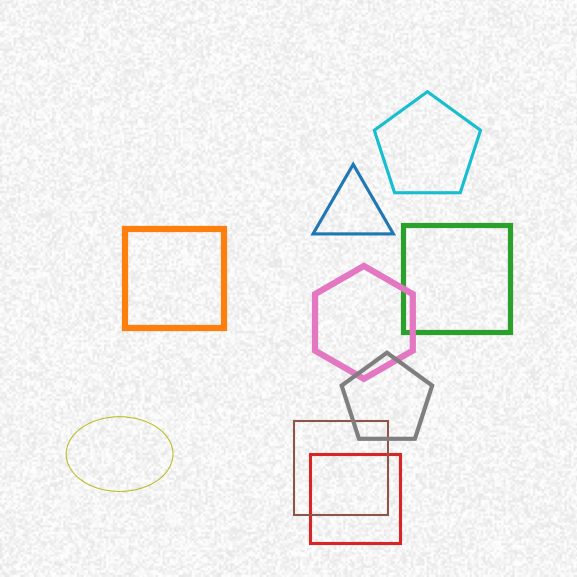[{"shape": "triangle", "thickness": 1.5, "radius": 0.4, "center": [0.612, 0.634]}, {"shape": "square", "thickness": 3, "radius": 0.43, "center": [0.302, 0.516]}, {"shape": "square", "thickness": 2.5, "radius": 0.46, "center": [0.79, 0.516]}, {"shape": "square", "thickness": 1.5, "radius": 0.39, "center": [0.615, 0.136]}, {"shape": "square", "thickness": 1, "radius": 0.41, "center": [0.591, 0.189]}, {"shape": "hexagon", "thickness": 3, "radius": 0.49, "center": [0.63, 0.441]}, {"shape": "pentagon", "thickness": 2, "radius": 0.41, "center": [0.67, 0.306]}, {"shape": "oval", "thickness": 0.5, "radius": 0.46, "center": [0.207, 0.213]}, {"shape": "pentagon", "thickness": 1.5, "radius": 0.48, "center": [0.74, 0.744]}]